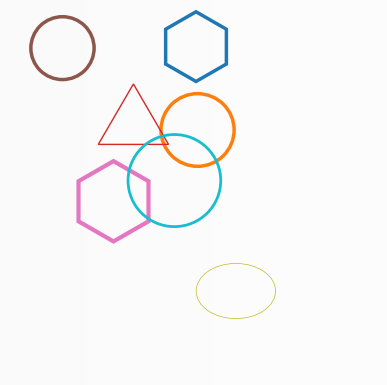[{"shape": "hexagon", "thickness": 2.5, "radius": 0.45, "center": [0.506, 0.879]}, {"shape": "circle", "thickness": 2.5, "radius": 0.47, "center": [0.51, 0.662]}, {"shape": "triangle", "thickness": 1, "radius": 0.52, "center": [0.344, 0.677]}, {"shape": "circle", "thickness": 2.5, "radius": 0.41, "center": [0.161, 0.875]}, {"shape": "hexagon", "thickness": 3, "radius": 0.52, "center": [0.293, 0.477]}, {"shape": "oval", "thickness": 0.5, "radius": 0.51, "center": [0.609, 0.244]}, {"shape": "circle", "thickness": 2, "radius": 0.6, "center": [0.45, 0.531]}]